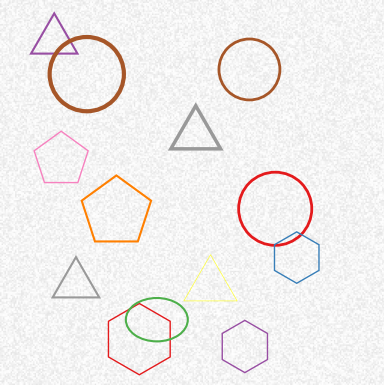[{"shape": "hexagon", "thickness": 1, "radius": 0.46, "center": [0.362, 0.119]}, {"shape": "circle", "thickness": 2, "radius": 0.47, "center": [0.715, 0.458]}, {"shape": "hexagon", "thickness": 1, "radius": 0.33, "center": [0.771, 0.331]}, {"shape": "oval", "thickness": 1.5, "radius": 0.4, "center": [0.407, 0.17]}, {"shape": "hexagon", "thickness": 1, "radius": 0.34, "center": [0.636, 0.1]}, {"shape": "triangle", "thickness": 1.5, "radius": 0.35, "center": [0.141, 0.896]}, {"shape": "pentagon", "thickness": 1.5, "radius": 0.47, "center": [0.302, 0.45]}, {"shape": "triangle", "thickness": 0.5, "radius": 0.4, "center": [0.547, 0.258]}, {"shape": "circle", "thickness": 3, "radius": 0.48, "center": [0.225, 0.807]}, {"shape": "circle", "thickness": 2, "radius": 0.4, "center": [0.648, 0.82]}, {"shape": "pentagon", "thickness": 1, "radius": 0.37, "center": [0.159, 0.585]}, {"shape": "triangle", "thickness": 1.5, "radius": 0.35, "center": [0.197, 0.262]}, {"shape": "triangle", "thickness": 2.5, "radius": 0.37, "center": [0.508, 0.651]}]